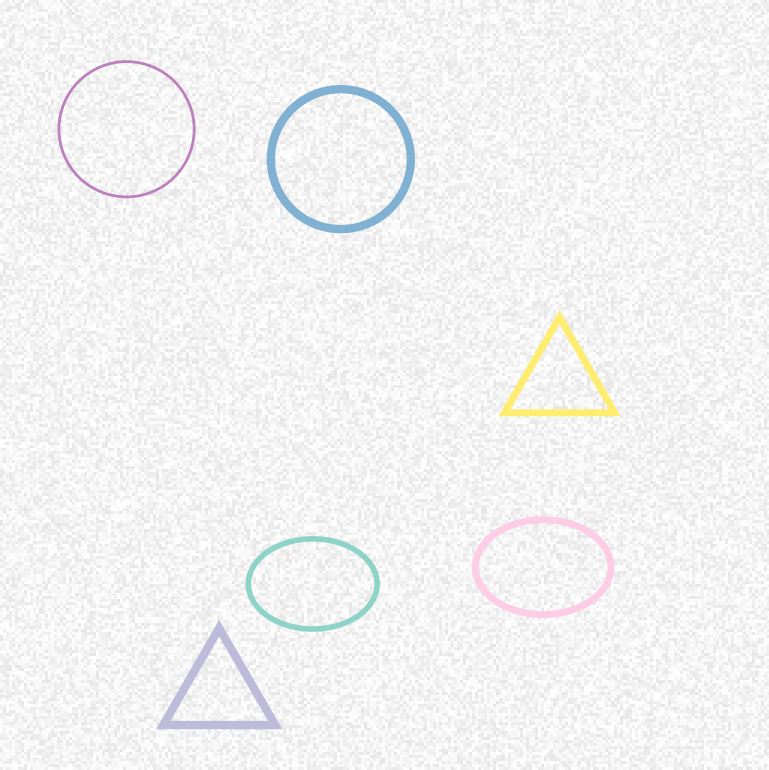[{"shape": "oval", "thickness": 2, "radius": 0.42, "center": [0.406, 0.242]}, {"shape": "triangle", "thickness": 3, "radius": 0.42, "center": [0.285, 0.1]}, {"shape": "circle", "thickness": 3, "radius": 0.45, "center": [0.443, 0.793]}, {"shape": "oval", "thickness": 2.5, "radius": 0.44, "center": [0.705, 0.263]}, {"shape": "circle", "thickness": 1, "radius": 0.44, "center": [0.164, 0.832]}, {"shape": "triangle", "thickness": 2.5, "radius": 0.41, "center": [0.727, 0.505]}]